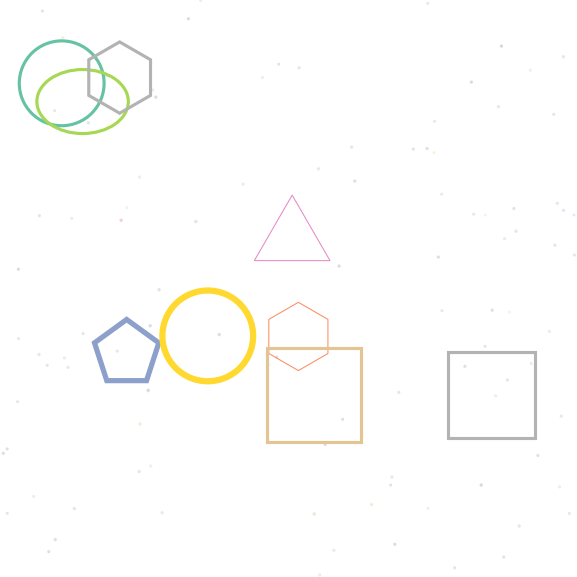[{"shape": "circle", "thickness": 1.5, "radius": 0.37, "center": [0.107, 0.855]}, {"shape": "hexagon", "thickness": 0.5, "radius": 0.3, "center": [0.517, 0.417]}, {"shape": "pentagon", "thickness": 2.5, "radius": 0.29, "center": [0.219, 0.387]}, {"shape": "triangle", "thickness": 0.5, "radius": 0.38, "center": [0.506, 0.586]}, {"shape": "oval", "thickness": 1.5, "radius": 0.4, "center": [0.143, 0.823]}, {"shape": "circle", "thickness": 3, "radius": 0.39, "center": [0.36, 0.418]}, {"shape": "square", "thickness": 1.5, "radius": 0.41, "center": [0.544, 0.315]}, {"shape": "square", "thickness": 1.5, "radius": 0.37, "center": [0.851, 0.315]}, {"shape": "hexagon", "thickness": 1.5, "radius": 0.31, "center": [0.207, 0.865]}]